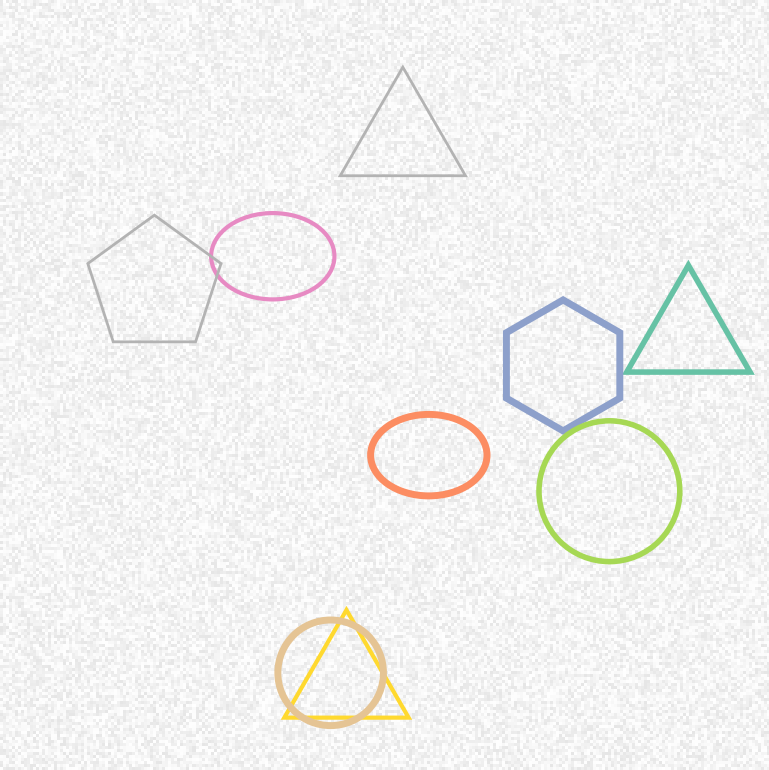[{"shape": "triangle", "thickness": 2, "radius": 0.46, "center": [0.894, 0.563]}, {"shape": "oval", "thickness": 2.5, "radius": 0.38, "center": [0.557, 0.409]}, {"shape": "hexagon", "thickness": 2.5, "radius": 0.43, "center": [0.731, 0.525]}, {"shape": "oval", "thickness": 1.5, "radius": 0.4, "center": [0.354, 0.667]}, {"shape": "circle", "thickness": 2, "radius": 0.46, "center": [0.791, 0.362]}, {"shape": "triangle", "thickness": 1.5, "radius": 0.47, "center": [0.45, 0.115]}, {"shape": "circle", "thickness": 2.5, "radius": 0.34, "center": [0.429, 0.126]}, {"shape": "pentagon", "thickness": 1, "radius": 0.45, "center": [0.201, 0.63]}, {"shape": "triangle", "thickness": 1, "radius": 0.47, "center": [0.523, 0.819]}]